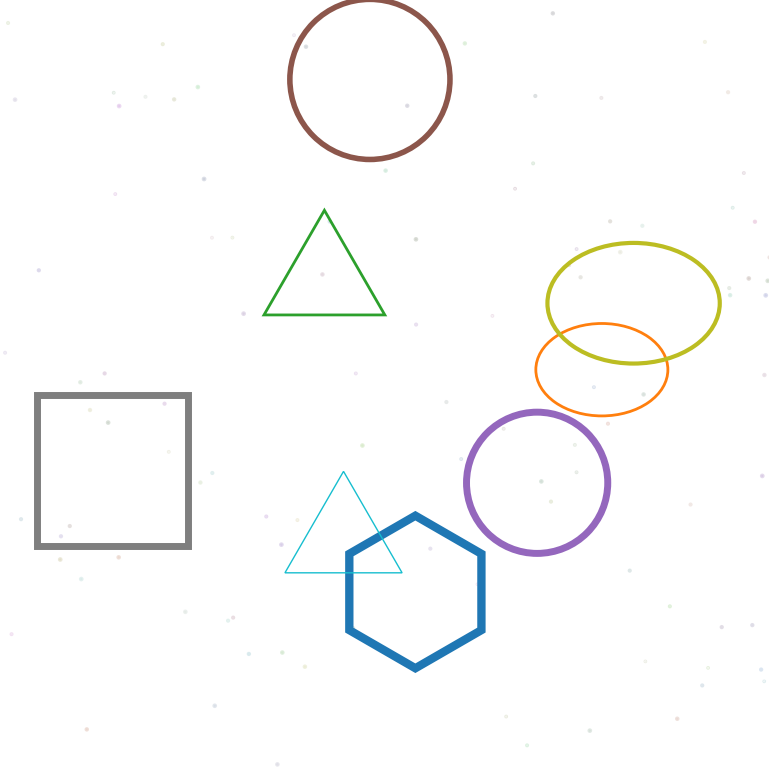[{"shape": "hexagon", "thickness": 3, "radius": 0.5, "center": [0.539, 0.231]}, {"shape": "oval", "thickness": 1, "radius": 0.43, "center": [0.782, 0.52]}, {"shape": "triangle", "thickness": 1, "radius": 0.45, "center": [0.421, 0.636]}, {"shape": "circle", "thickness": 2.5, "radius": 0.46, "center": [0.698, 0.373]}, {"shape": "circle", "thickness": 2, "radius": 0.52, "center": [0.48, 0.897]}, {"shape": "square", "thickness": 2.5, "radius": 0.49, "center": [0.146, 0.389]}, {"shape": "oval", "thickness": 1.5, "radius": 0.56, "center": [0.823, 0.606]}, {"shape": "triangle", "thickness": 0.5, "radius": 0.44, "center": [0.446, 0.3]}]